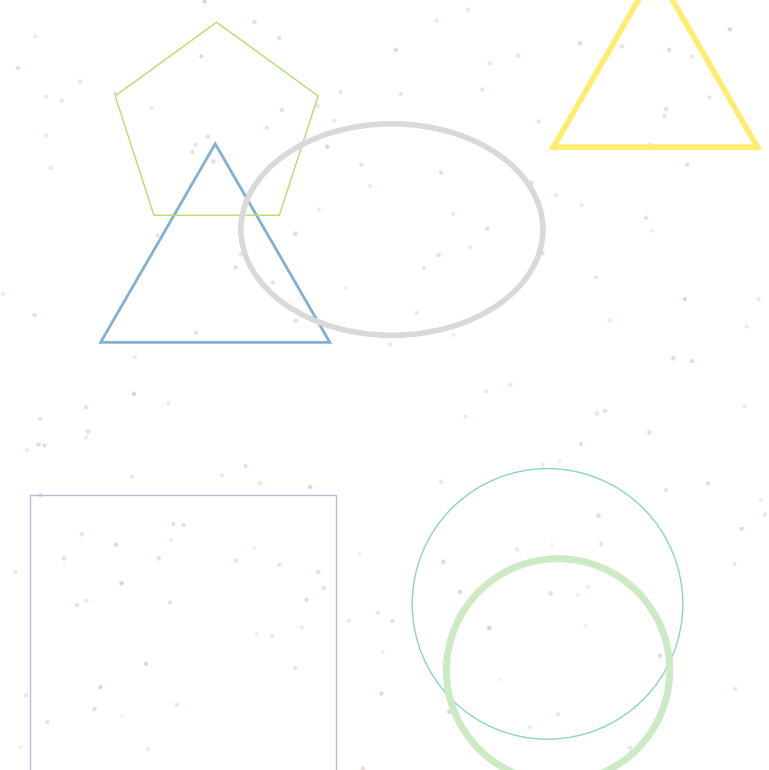[{"shape": "circle", "thickness": 0.5, "radius": 0.88, "center": [0.711, 0.216]}, {"shape": "square", "thickness": 0.5, "radius": 0.99, "center": [0.238, 0.159]}, {"shape": "triangle", "thickness": 1, "radius": 0.86, "center": [0.28, 0.641]}, {"shape": "pentagon", "thickness": 0.5, "radius": 0.69, "center": [0.281, 0.833]}, {"shape": "oval", "thickness": 2, "radius": 0.98, "center": [0.509, 0.702]}, {"shape": "circle", "thickness": 2.5, "radius": 0.73, "center": [0.725, 0.129]}, {"shape": "triangle", "thickness": 2, "radius": 0.76, "center": [0.851, 0.885]}]